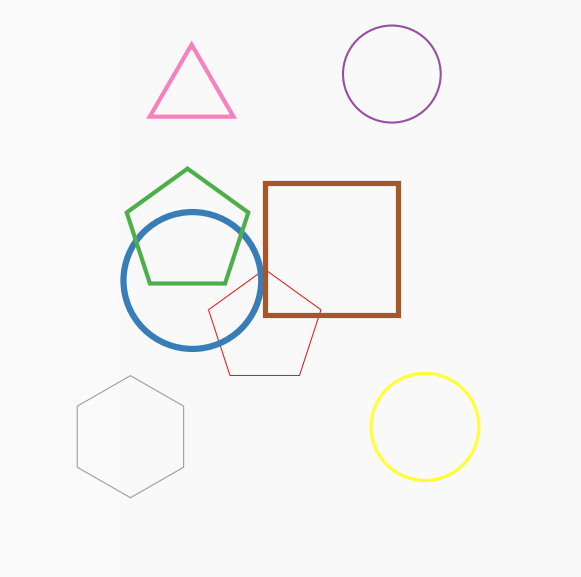[{"shape": "pentagon", "thickness": 0.5, "radius": 0.51, "center": [0.455, 0.431]}, {"shape": "circle", "thickness": 3, "radius": 0.59, "center": [0.331, 0.513]}, {"shape": "pentagon", "thickness": 2, "radius": 0.55, "center": [0.323, 0.597]}, {"shape": "circle", "thickness": 1, "radius": 0.42, "center": [0.674, 0.871]}, {"shape": "circle", "thickness": 1.5, "radius": 0.46, "center": [0.731, 0.26]}, {"shape": "square", "thickness": 2.5, "radius": 0.57, "center": [0.57, 0.568]}, {"shape": "triangle", "thickness": 2, "radius": 0.42, "center": [0.33, 0.839]}, {"shape": "hexagon", "thickness": 0.5, "radius": 0.53, "center": [0.224, 0.243]}]